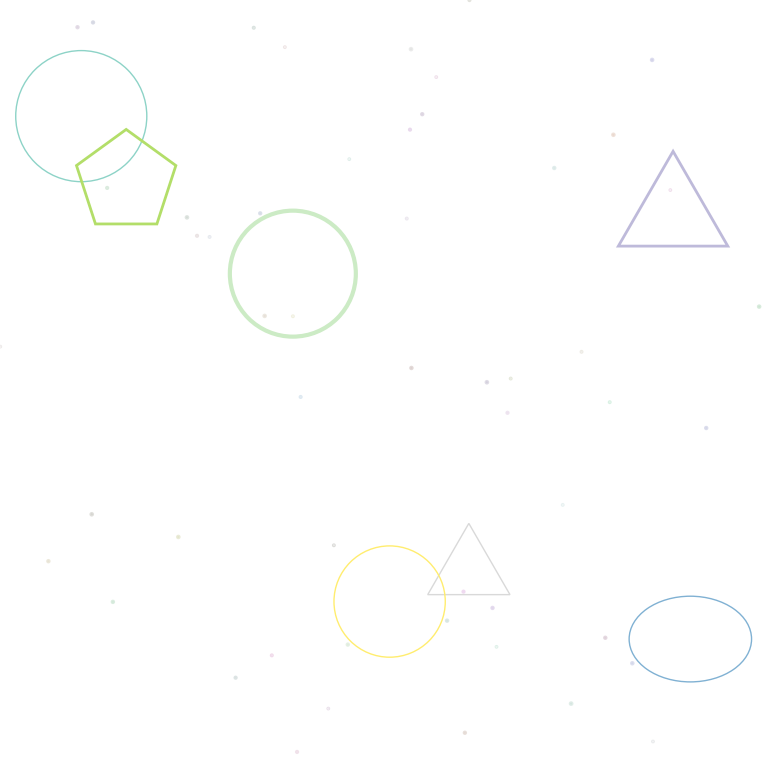[{"shape": "circle", "thickness": 0.5, "radius": 0.43, "center": [0.106, 0.849]}, {"shape": "triangle", "thickness": 1, "radius": 0.41, "center": [0.874, 0.721]}, {"shape": "oval", "thickness": 0.5, "radius": 0.4, "center": [0.897, 0.17]}, {"shape": "pentagon", "thickness": 1, "radius": 0.34, "center": [0.164, 0.764]}, {"shape": "triangle", "thickness": 0.5, "radius": 0.31, "center": [0.609, 0.259]}, {"shape": "circle", "thickness": 1.5, "radius": 0.41, "center": [0.38, 0.645]}, {"shape": "circle", "thickness": 0.5, "radius": 0.36, "center": [0.506, 0.219]}]